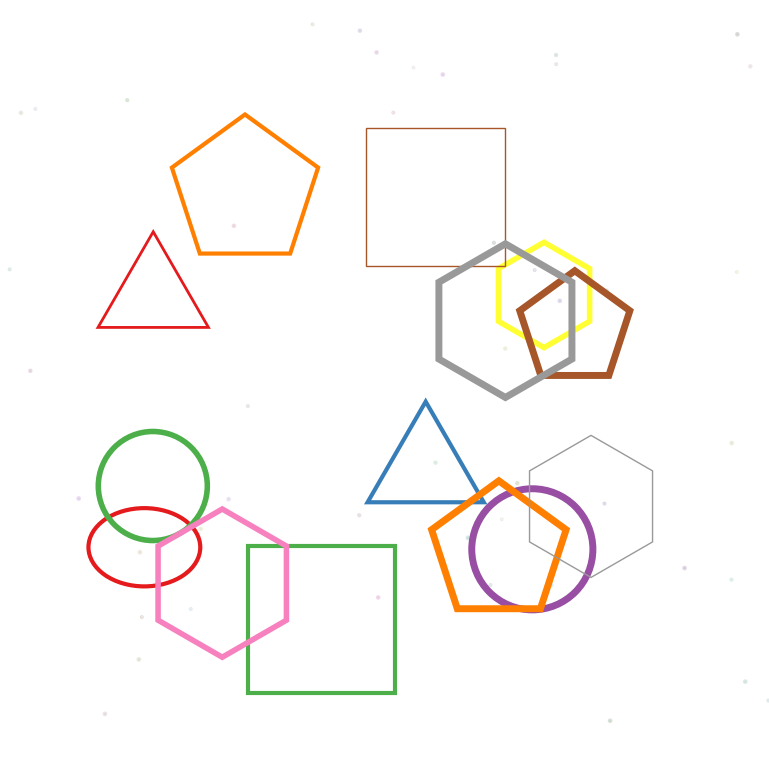[{"shape": "oval", "thickness": 1.5, "radius": 0.36, "center": [0.187, 0.289]}, {"shape": "triangle", "thickness": 1, "radius": 0.41, "center": [0.199, 0.616]}, {"shape": "triangle", "thickness": 1.5, "radius": 0.44, "center": [0.553, 0.391]}, {"shape": "circle", "thickness": 2, "radius": 0.35, "center": [0.198, 0.369]}, {"shape": "square", "thickness": 1.5, "radius": 0.48, "center": [0.418, 0.195]}, {"shape": "circle", "thickness": 2.5, "radius": 0.39, "center": [0.691, 0.287]}, {"shape": "pentagon", "thickness": 2.5, "radius": 0.46, "center": [0.648, 0.284]}, {"shape": "pentagon", "thickness": 1.5, "radius": 0.5, "center": [0.318, 0.751]}, {"shape": "hexagon", "thickness": 2, "radius": 0.34, "center": [0.707, 0.617]}, {"shape": "square", "thickness": 0.5, "radius": 0.45, "center": [0.566, 0.744]}, {"shape": "pentagon", "thickness": 2.5, "radius": 0.38, "center": [0.747, 0.573]}, {"shape": "hexagon", "thickness": 2, "radius": 0.48, "center": [0.289, 0.243]}, {"shape": "hexagon", "thickness": 0.5, "radius": 0.46, "center": [0.768, 0.342]}, {"shape": "hexagon", "thickness": 2.5, "radius": 0.5, "center": [0.656, 0.584]}]